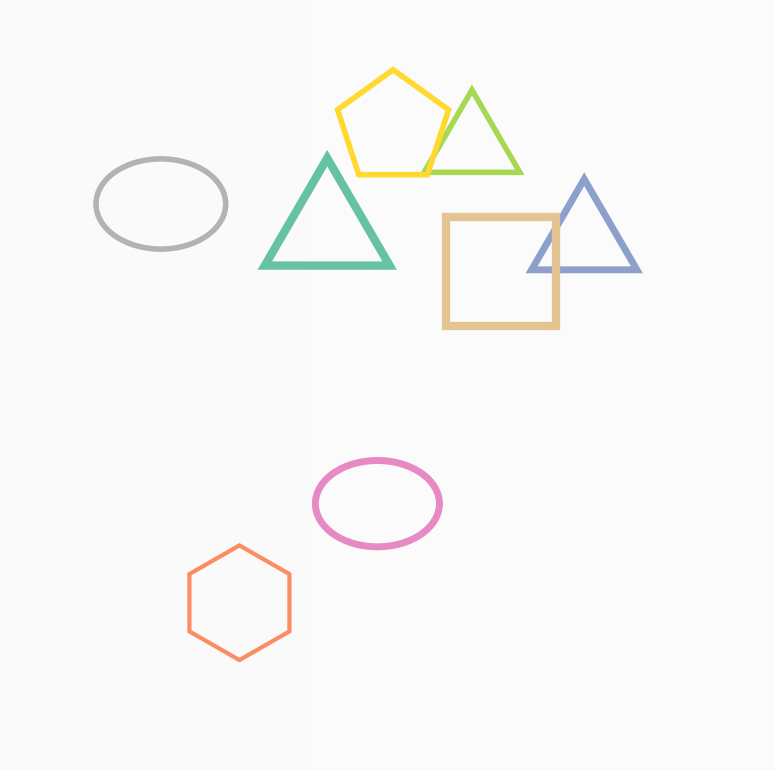[{"shape": "triangle", "thickness": 3, "radius": 0.47, "center": [0.422, 0.702]}, {"shape": "hexagon", "thickness": 1.5, "radius": 0.37, "center": [0.309, 0.217]}, {"shape": "triangle", "thickness": 2.5, "radius": 0.39, "center": [0.754, 0.689]}, {"shape": "oval", "thickness": 2.5, "radius": 0.4, "center": [0.487, 0.346]}, {"shape": "triangle", "thickness": 2, "radius": 0.36, "center": [0.609, 0.812]}, {"shape": "pentagon", "thickness": 2, "radius": 0.38, "center": [0.507, 0.834]}, {"shape": "square", "thickness": 3, "radius": 0.36, "center": [0.646, 0.647]}, {"shape": "oval", "thickness": 2, "radius": 0.42, "center": [0.208, 0.735]}]